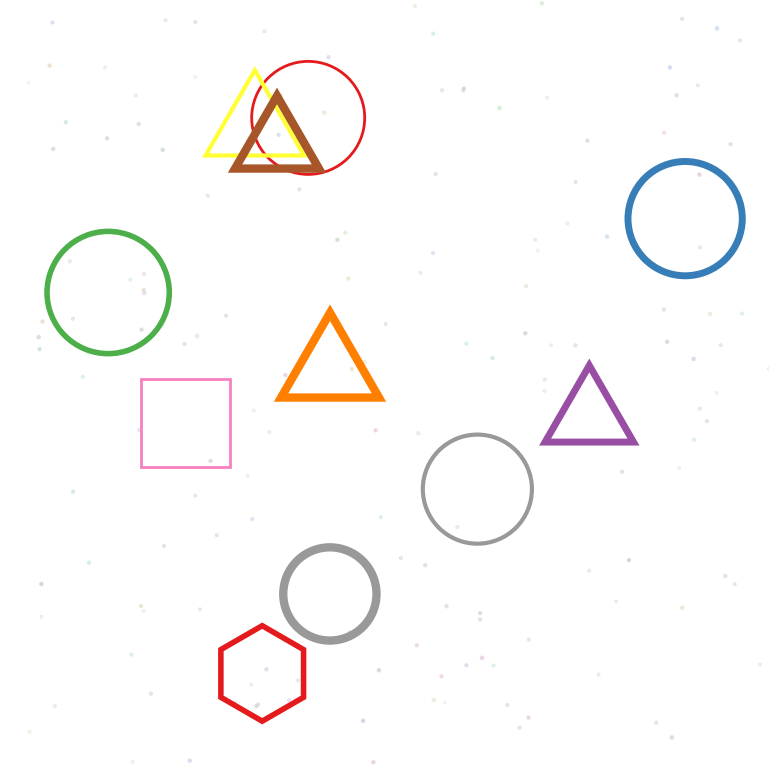[{"shape": "circle", "thickness": 1, "radius": 0.37, "center": [0.4, 0.847]}, {"shape": "hexagon", "thickness": 2, "radius": 0.31, "center": [0.341, 0.125]}, {"shape": "circle", "thickness": 2.5, "radius": 0.37, "center": [0.89, 0.716]}, {"shape": "circle", "thickness": 2, "radius": 0.4, "center": [0.14, 0.62]}, {"shape": "triangle", "thickness": 2.5, "radius": 0.33, "center": [0.765, 0.459]}, {"shape": "triangle", "thickness": 3, "radius": 0.37, "center": [0.429, 0.52]}, {"shape": "triangle", "thickness": 1.5, "radius": 0.37, "center": [0.331, 0.835]}, {"shape": "triangle", "thickness": 3, "radius": 0.31, "center": [0.36, 0.813]}, {"shape": "square", "thickness": 1, "radius": 0.29, "center": [0.241, 0.451]}, {"shape": "circle", "thickness": 3, "radius": 0.3, "center": [0.428, 0.229]}, {"shape": "circle", "thickness": 1.5, "radius": 0.35, "center": [0.62, 0.365]}]